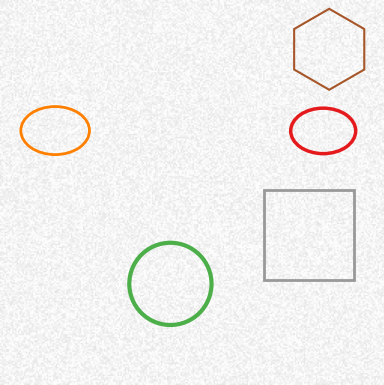[{"shape": "oval", "thickness": 2.5, "radius": 0.42, "center": [0.839, 0.66]}, {"shape": "circle", "thickness": 3, "radius": 0.53, "center": [0.443, 0.263]}, {"shape": "oval", "thickness": 2, "radius": 0.45, "center": [0.143, 0.661]}, {"shape": "hexagon", "thickness": 1.5, "radius": 0.53, "center": [0.855, 0.872]}, {"shape": "square", "thickness": 2, "radius": 0.58, "center": [0.802, 0.389]}]